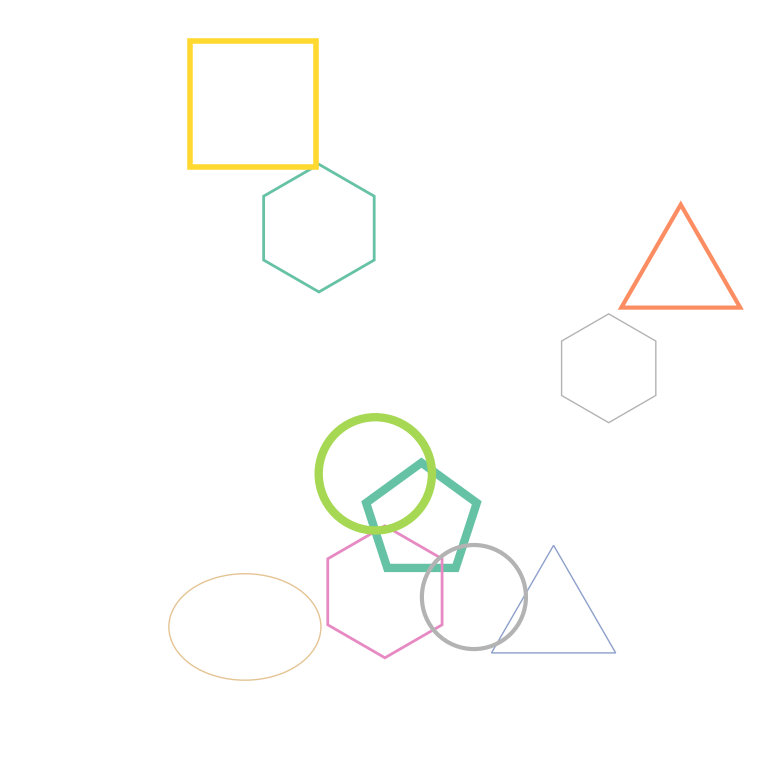[{"shape": "pentagon", "thickness": 3, "radius": 0.38, "center": [0.547, 0.324]}, {"shape": "hexagon", "thickness": 1, "radius": 0.41, "center": [0.414, 0.704]}, {"shape": "triangle", "thickness": 1.5, "radius": 0.45, "center": [0.884, 0.645]}, {"shape": "triangle", "thickness": 0.5, "radius": 0.47, "center": [0.719, 0.199]}, {"shape": "hexagon", "thickness": 1, "radius": 0.43, "center": [0.5, 0.231]}, {"shape": "circle", "thickness": 3, "radius": 0.37, "center": [0.487, 0.385]}, {"shape": "square", "thickness": 2, "radius": 0.41, "center": [0.328, 0.865]}, {"shape": "oval", "thickness": 0.5, "radius": 0.49, "center": [0.318, 0.186]}, {"shape": "circle", "thickness": 1.5, "radius": 0.34, "center": [0.615, 0.225]}, {"shape": "hexagon", "thickness": 0.5, "radius": 0.35, "center": [0.791, 0.522]}]